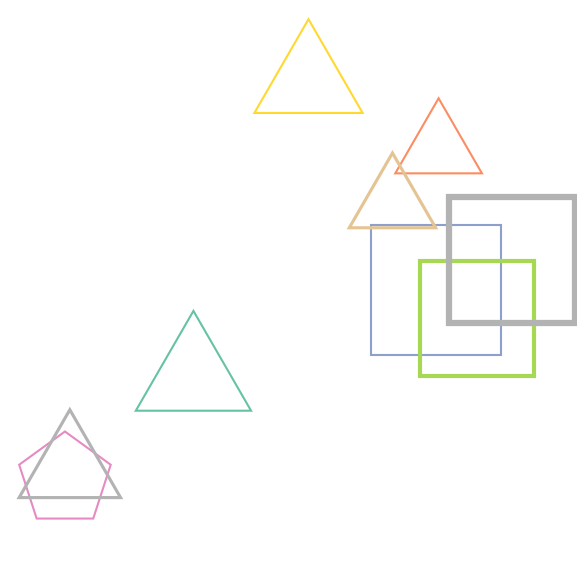[{"shape": "triangle", "thickness": 1, "radius": 0.58, "center": [0.335, 0.346]}, {"shape": "triangle", "thickness": 1, "radius": 0.43, "center": [0.759, 0.742]}, {"shape": "square", "thickness": 1, "radius": 0.56, "center": [0.755, 0.497]}, {"shape": "pentagon", "thickness": 1, "radius": 0.42, "center": [0.112, 0.169]}, {"shape": "square", "thickness": 2, "radius": 0.5, "center": [0.826, 0.448]}, {"shape": "triangle", "thickness": 1, "radius": 0.54, "center": [0.534, 0.858]}, {"shape": "triangle", "thickness": 1.5, "radius": 0.43, "center": [0.68, 0.648]}, {"shape": "square", "thickness": 3, "radius": 0.54, "center": [0.886, 0.549]}, {"shape": "triangle", "thickness": 1.5, "radius": 0.51, "center": [0.121, 0.188]}]